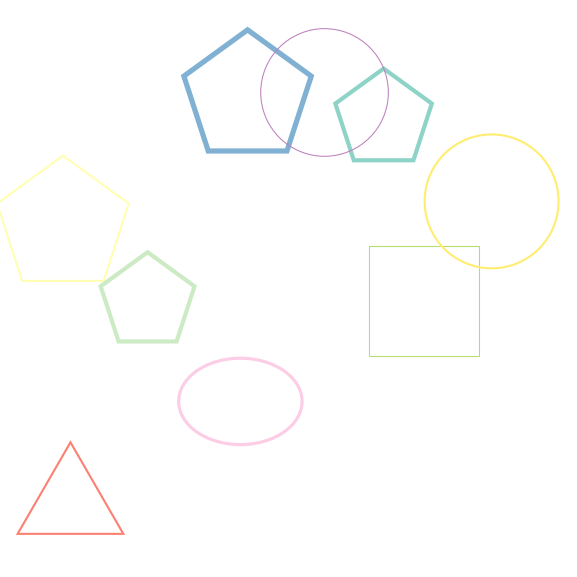[{"shape": "pentagon", "thickness": 2, "radius": 0.44, "center": [0.664, 0.793]}, {"shape": "pentagon", "thickness": 1, "radius": 0.6, "center": [0.109, 0.61]}, {"shape": "triangle", "thickness": 1, "radius": 0.53, "center": [0.122, 0.128]}, {"shape": "pentagon", "thickness": 2.5, "radius": 0.58, "center": [0.429, 0.831]}, {"shape": "square", "thickness": 0.5, "radius": 0.48, "center": [0.734, 0.477]}, {"shape": "oval", "thickness": 1.5, "radius": 0.53, "center": [0.416, 0.304]}, {"shape": "circle", "thickness": 0.5, "radius": 0.55, "center": [0.562, 0.839]}, {"shape": "pentagon", "thickness": 2, "radius": 0.43, "center": [0.256, 0.477]}, {"shape": "circle", "thickness": 1, "radius": 0.58, "center": [0.851, 0.65]}]